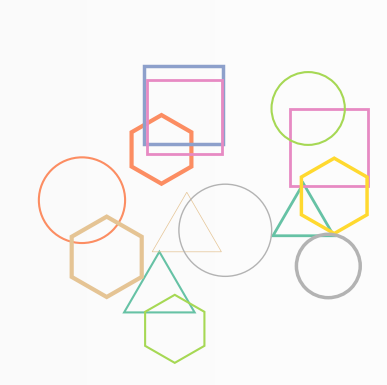[{"shape": "triangle", "thickness": 1.5, "radius": 0.53, "center": [0.411, 0.241]}, {"shape": "triangle", "thickness": 2, "radius": 0.45, "center": [0.783, 0.433]}, {"shape": "circle", "thickness": 1.5, "radius": 0.56, "center": [0.212, 0.48]}, {"shape": "hexagon", "thickness": 3, "radius": 0.45, "center": [0.417, 0.612]}, {"shape": "square", "thickness": 2.5, "radius": 0.51, "center": [0.473, 0.727]}, {"shape": "square", "thickness": 2, "radius": 0.5, "center": [0.85, 0.618]}, {"shape": "square", "thickness": 2, "radius": 0.48, "center": [0.476, 0.696]}, {"shape": "circle", "thickness": 1.5, "radius": 0.47, "center": [0.795, 0.718]}, {"shape": "hexagon", "thickness": 1.5, "radius": 0.44, "center": [0.451, 0.146]}, {"shape": "hexagon", "thickness": 2.5, "radius": 0.49, "center": [0.863, 0.491]}, {"shape": "hexagon", "thickness": 3, "radius": 0.52, "center": [0.275, 0.333]}, {"shape": "triangle", "thickness": 0.5, "radius": 0.52, "center": [0.482, 0.398]}, {"shape": "circle", "thickness": 1, "radius": 0.6, "center": [0.581, 0.402]}, {"shape": "circle", "thickness": 2.5, "radius": 0.41, "center": [0.847, 0.309]}]